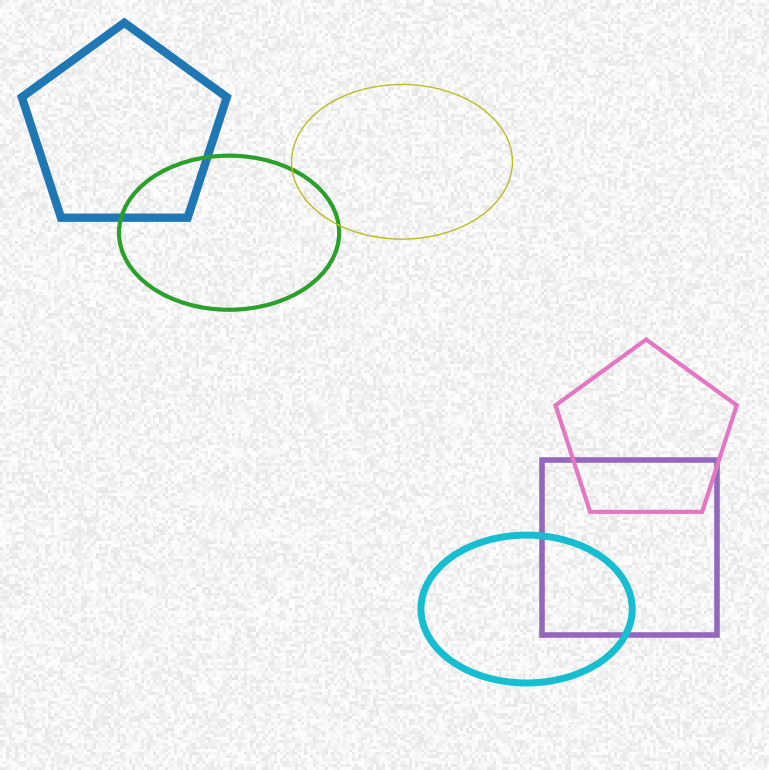[{"shape": "pentagon", "thickness": 3, "radius": 0.7, "center": [0.161, 0.831]}, {"shape": "oval", "thickness": 1.5, "radius": 0.71, "center": [0.297, 0.698]}, {"shape": "square", "thickness": 2, "radius": 0.57, "center": [0.817, 0.289]}, {"shape": "pentagon", "thickness": 1.5, "radius": 0.62, "center": [0.839, 0.435]}, {"shape": "oval", "thickness": 0.5, "radius": 0.72, "center": [0.522, 0.79]}, {"shape": "oval", "thickness": 2.5, "radius": 0.69, "center": [0.684, 0.209]}]